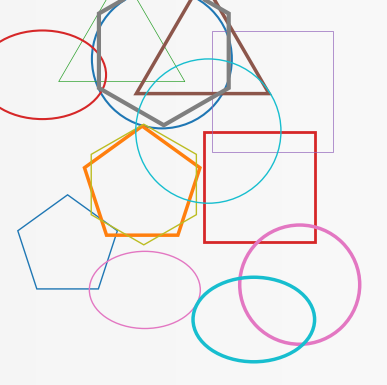[{"shape": "circle", "thickness": 1.5, "radius": 0.9, "center": [0.418, 0.847]}, {"shape": "pentagon", "thickness": 1, "radius": 0.68, "center": [0.174, 0.359]}, {"shape": "pentagon", "thickness": 2.5, "radius": 0.78, "center": [0.367, 0.516]}, {"shape": "triangle", "thickness": 0.5, "radius": 0.94, "center": [0.314, 0.882]}, {"shape": "oval", "thickness": 1.5, "radius": 0.82, "center": [0.109, 0.806]}, {"shape": "square", "thickness": 2, "radius": 0.71, "center": [0.67, 0.515]}, {"shape": "square", "thickness": 0.5, "radius": 0.79, "center": [0.703, 0.762]}, {"shape": "triangle", "thickness": 2.5, "radius": 0.99, "center": [0.523, 0.856]}, {"shape": "oval", "thickness": 1, "radius": 0.72, "center": [0.374, 0.247]}, {"shape": "circle", "thickness": 2.5, "radius": 0.77, "center": [0.773, 0.261]}, {"shape": "hexagon", "thickness": 3, "radius": 0.97, "center": [0.423, 0.868]}, {"shape": "hexagon", "thickness": 1, "radius": 0.78, "center": [0.371, 0.521]}, {"shape": "circle", "thickness": 1, "radius": 0.94, "center": [0.538, 0.66]}, {"shape": "oval", "thickness": 2.5, "radius": 0.78, "center": [0.655, 0.17]}]